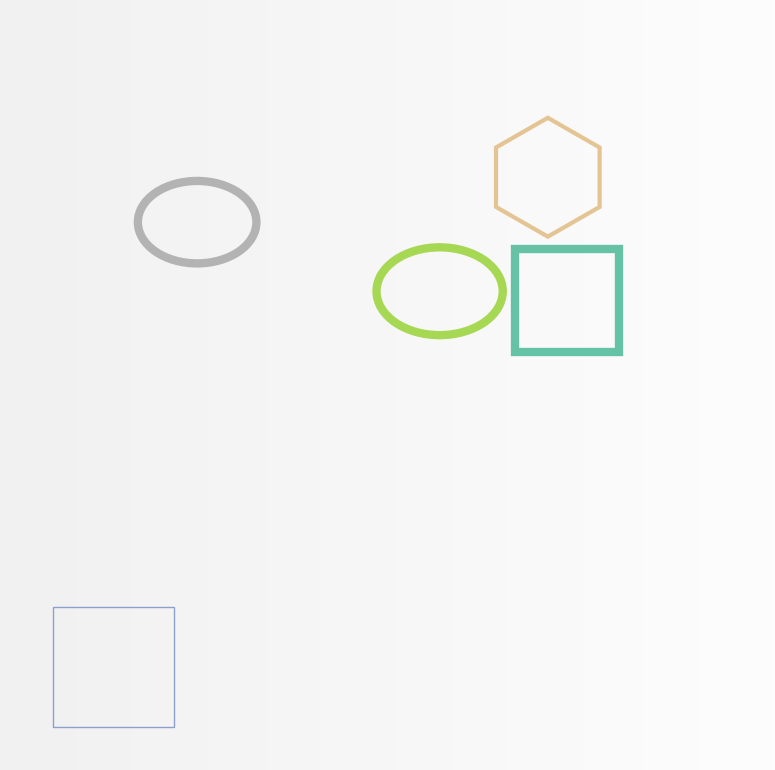[{"shape": "square", "thickness": 3, "radius": 0.33, "center": [0.732, 0.609]}, {"shape": "square", "thickness": 0.5, "radius": 0.39, "center": [0.147, 0.134]}, {"shape": "oval", "thickness": 3, "radius": 0.41, "center": [0.567, 0.622]}, {"shape": "hexagon", "thickness": 1.5, "radius": 0.39, "center": [0.707, 0.77]}, {"shape": "oval", "thickness": 3, "radius": 0.38, "center": [0.254, 0.711]}]